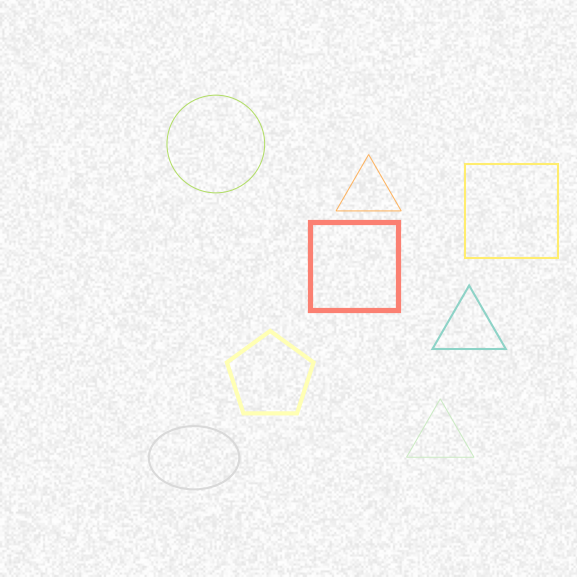[{"shape": "triangle", "thickness": 1, "radius": 0.37, "center": [0.812, 0.431]}, {"shape": "pentagon", "thickness": 2, "radius": 0.39, "center": [0.468, 0.347]}, {"shape": "square", "thickness": 2.5, "radius": 0.38, "center": [0.613, 0.539]}, {"shape": "triangle", "thickness": 0.5, "radius": 0.33, "center": [0.638, 0.666]}, {"shape": "circle", "thickness": 0.5, "radius": 0.42, "center": [0.374, 0.75]}, {"shape": "oval", "thickness": 1, "radius": 0.39, "center": [0.336, 0.206]}, {"shape": "triangle", "thickness": 0.5, "radius": 0.34, "center": [0.762, 0.241]}, {"shape": "square", "thickness": 1, "radius": 0.4, "center": [0.886, 0.634]}]